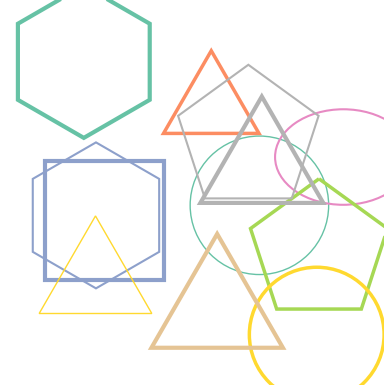[{"shape": "circle", "thickness": 1, "radius": 0.9, "center": [0.674, 0.467]}, {"shape": "hexagon", "thickness": 3, "radius": 0.99, "center": [0.218, 0.84]}, {"shape": "triangle", "thickness": 2.5, "radius": 0.72, "center": [0.549, 0.725]}, {"shape": "hexagon", "thickness": 1.5, "radius": 0.95, "center": [0.249, 0.441]}, {"shape": "square", "thickness": 3, "radius": 0.77, "center": [0.271, 0.428]}, {"shape": "oval", "thickness": 1.5, "radius": 0.89, "center": [0.892, 0.592]}, {"shape": "pentagon", "thickness": 2.5, "radius": 0.94, "center": [0.829, 0.349]}, {"shape": "triangle", "thickness": 1, "radius": 0.84, "center": [0.248, 0.27]}, {"shape": "circle", "thickness": 2.5, "radius": 0.87, "center": [0.823, 0.131]}, {"shape": "triangle", "thickness": 3, "radius": 0.99, "center": [0.564, 0.195]}, {"shape": "pentagon", "thickness": 1.5, "radius": 0.96, "center": [0.645, 0.64]}, {"shape": "triangle", "thickness": 3, "radius": 0.92, "center": [0.68, 0.565]}]